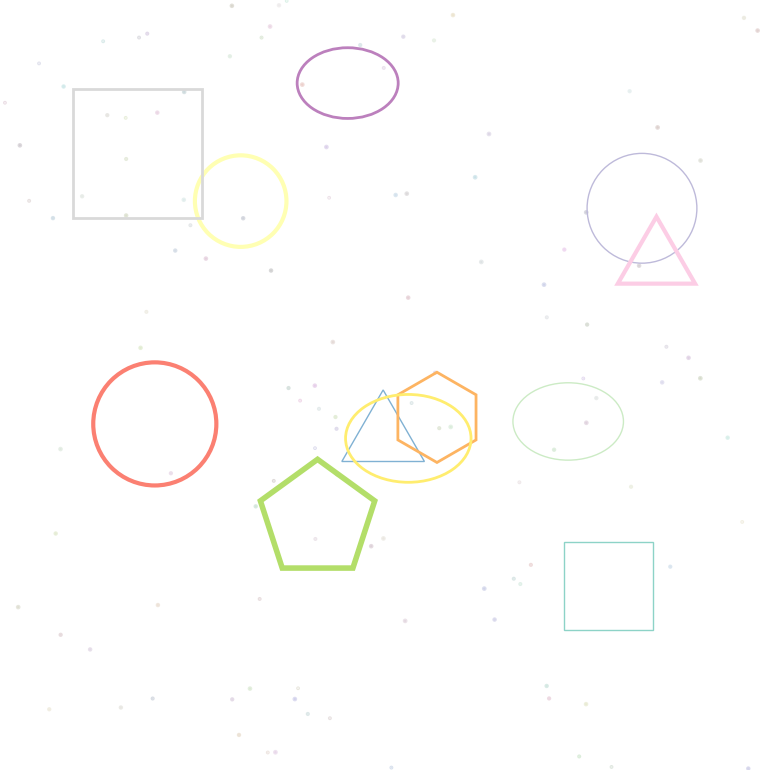[{"shape": "square", "thickness": 0.5, "radius": 0.29, "center": [0.79, 0.239]}, {"shape": "circle", "thickness": 1.5, "radius": 0.3, "center": [0.313, 0.739]}, {"shape": "circle", "thickness": 0.5, "radius": 0.36, "center": [0.834, 0.73]}, {"shape": "circle", "thickness": 1.5, "radius": 0.4, "center": [0.201, 0.449]}, {"shape": "triangle", "thickness": 0.5, "radius": 0.31, "center": [0.498, 0.432]}, {"shape": "hexagon", "thickness": 1, "radius": 0.29, "center": [0.567, 0.458]}, {"shape": "pentagon", "thickness": 2, "radius": 0.39, "center": [0.412, 0.325]}, {"shape": "triangle", "thickness": 1.5, "radius": 0.29, "center": [0.853, 0.661]}, {"shape": "square", "thickness": 1, "radius": 0.42, "center": [0.178, 0.801]}, {"shape": "oval", "thickness": 1, "radius": 0.33, "center": [0.452, 0.892]}, {"shape": "oval", "thickness": 0.5, "radius": 0.36, "center": [0.738, 0.453]}, {"shape": "oval", "thickness": 1, "radius": 0.41, "center": [0.53, 0.431]}]